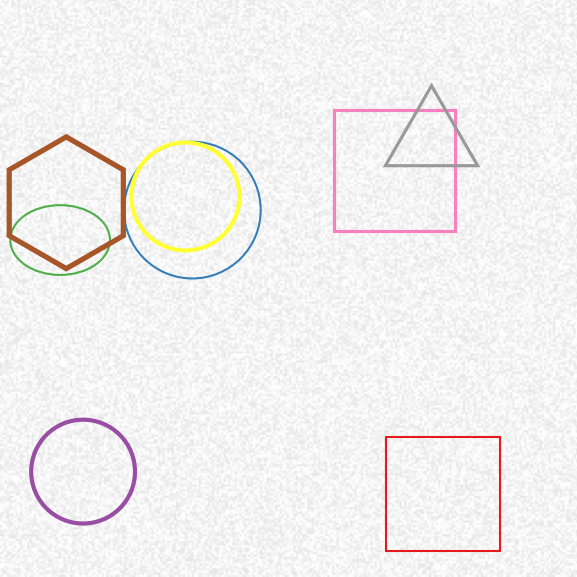[{"shape": "square", "thickness": 1, "radius": 0.49, "center": [0.768, 0.144]}, {"shape": "circle", "thickness": 1, "radius": 0.59, "center": [0.333, 0.635]}, {"shape": "oval", "thickness": 1, "radius": 0.43, "center": [0.104, 0.583]}, {"shape": "circle", "thickness": 2, "radius": 0.45, "center": [0.144, 0.183]}, {"shape": "circle", "thickness": 2, "radius": 0.47, "center": [0.321, 0.659]}, {"shape": "hexagon", "thickness": 2.5, "radius": 0.57, "center": [0.115, 0.648]}, {"shape": "square", "thickness": 1.5, "radius": 0.52, "center": [0.684, 0.704]}, {"shape": "triangle", "thickness": 1.5, "radius": 0.46, "center": [0.747, 0.758]}]